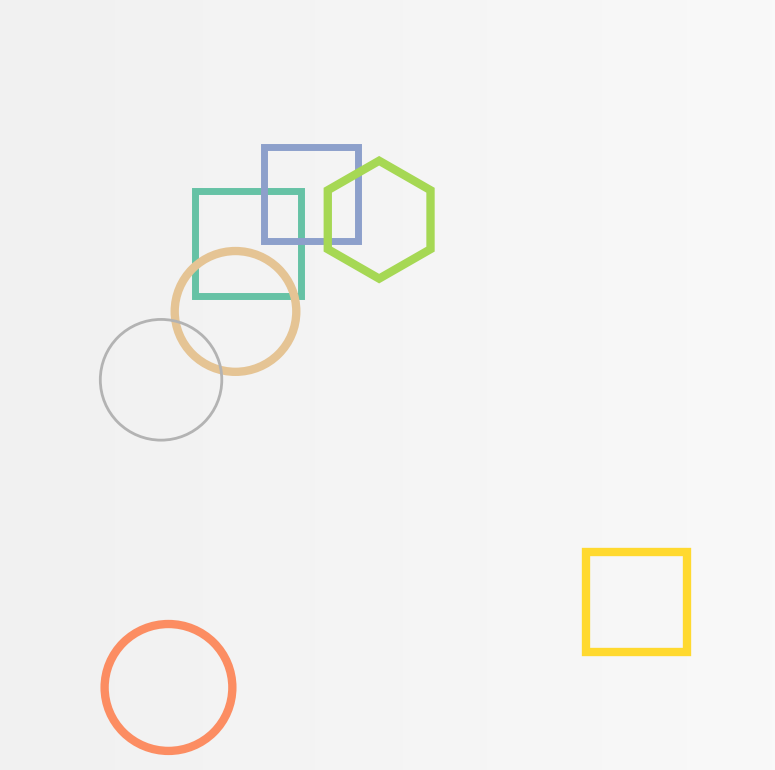[{"shape": "square", "thickness": 2.5, "radius": 0.34, "center": [0.32, 0.684]}, {"shape": "circle", "thickness": 3, "radius": 0.41, "center": [0.217, 0.107]}, {"shape": "square", "thickness": 2.5, "radius": 0.31, "center": [0.401, 0.748]}, {"shape": "hexagon", "thickness": 3, "radius": 0.38, "center": [0.489, 0.715]}, {"shape": "square", "thickness": 3, "radius": 0.32, "center": [0.821, 0.218]}, {"shape": "circle", "thickness": 3, "radius": 0.39, "center": [0.304, 0.596]}, {"shape": "circle", "thickness": 1, "radius": 0.39, "center": [0.208, 0.507]}]